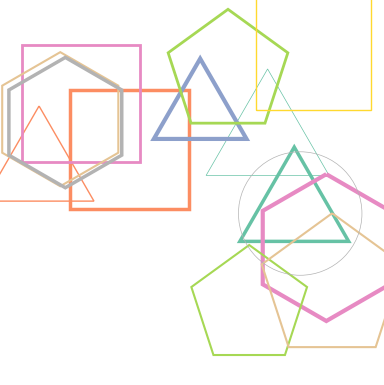[{"shape": "triangle", "thickness": 2.5, "radius": 0.82, "center": [0.764, 0.455]}, {"shape": "triangle", "thickness": 0.5, "radius": 0.92, "center": [0.695, 0.636]}, {"shape": "square", "thickness": 2.5, "radius": 0.77, "center": [0.337, 0.612]}, {"shape": "triangle", "thickness": 1, "radius": 0.82, "center": [0.101, 0.56]}, {"shape": "triangle", "thickness": 3, "radius": 0.69, "center": [0.52, 0.709]}, {"shape": "hexagon", "thickness": 3, "radius": 0.95, "center": [0.848, 0.357]}, {"shape": "square", "thickness": 2, "radius": 0.76, "center": [0.211, 0.731]}, {"shape": "pentagon", "thickness": 2, "radius": 0.82, "center": [0.592, 0.812]}, {"shape": "pentagon", "thickness": 1.5, "radius": 0.79, "center": [0.647, 0.206]}, {"shape": "square", "thickness": 1, "radius": 0.75, "center": [0.815, 0.863]}, {"shape": "pentagon", "thickness": 1.5, "radius": 0.96, "center": [0.863, 0.254]}, {"shape": "hexagon", "thickness": 1.5, "radius": 0.87, "center": [0.157, 0.69]}, {"shape": "circle", "thickness": 0.5, "radius": 0.8, "center": [0.78, 0.445]}, {"shape": "hexagon", "thickness": 2.5, "radius": 0.85, "center": [0.17, 0.682]}]